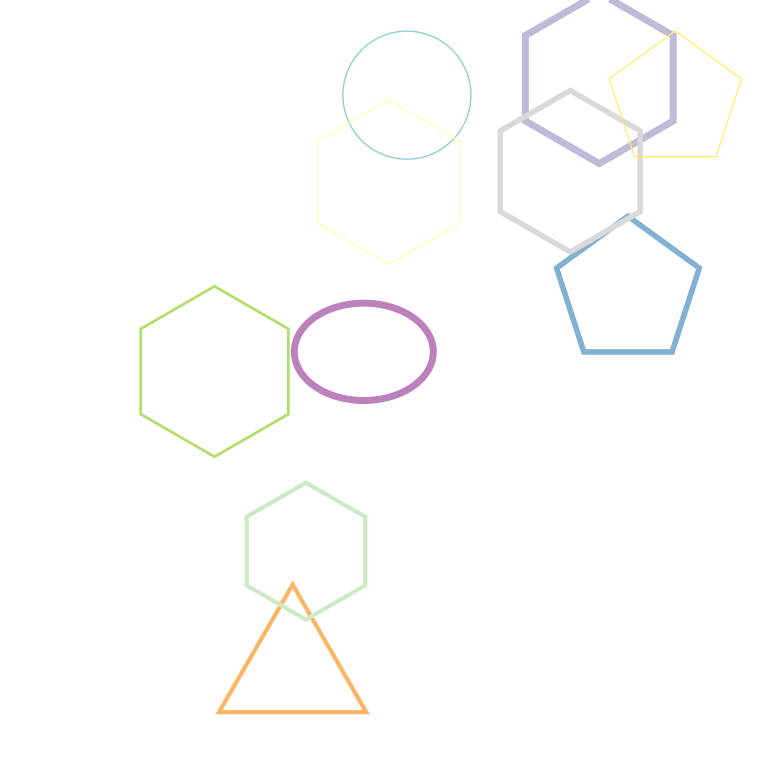[{"shape": "circle", "thickness": 0.5, "radius": 0.42, "center": [0.528, 0.876]}, {"shape": "hexagon", "thickness": 0.5, "radius": 0.53, "center": [0.505, 0.763]}, {"shape": "hexagon", "thickness": 2.5, "radius": 0.55, "center": [0.778, 0.898]}, {"shape": "pentagon", "thickness": 2, "radius": 0.49, "center": [0.816, 0.622]}, {"shape": "triangle", "thickness": 1.5, "radius": 0.55, "center": [0.38, 0.13]}, {"shape": "hexagon", "thickness": 1, "radius": 0.55, "center": [0.279, 0.518]}, {"shape": "hexagon", "thickness": 2, "radius": 0.52, "center": [0.741, 0.778]}, {"shape": "oval", "thickness": 2.5, "radius": 0.45, "center": [0.472, 0.543]}, {"shape": "hexagon", "thickness": 1.5, "radius": 0.44, "center": [0.397, 0.284]}, {"shape": "pentagon", "thickness": 0.5, "radius": 0.45, "center": [0.877, 0.87]}]